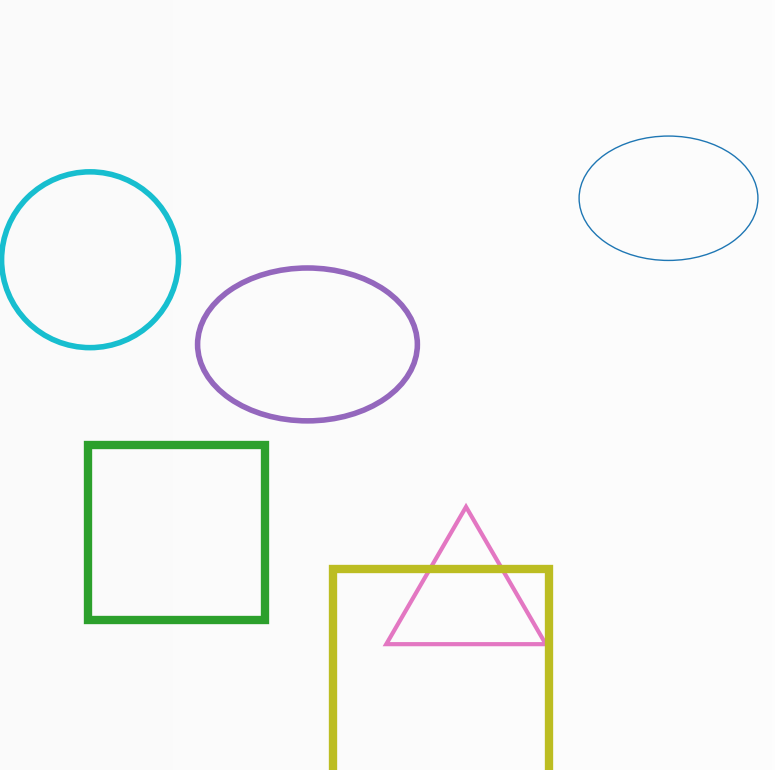[{"shape": "oval", "thickness": 0.5, "radius": 0.58, "center": [0.863, 0.743]}, {"shape": "square", "thickness": 3, "radius": 0.57, "center": [0.228, 0.308]}, {"shape": "oval", "thickness": 2, "radius": 0.71, "center": [0.397, 0.553]}, {"shape": "triangle", "thickness": 1.5, "radius": 0.59, "center": [0.601, 0.223]}, {"shape": "square", "thickness": 3, "radius": 0.69, "center": [0.569, 0.122]}, {"shape": "circle", "thickness": 2, "radius": 0.57, "center": [0.116, 0.663]}]